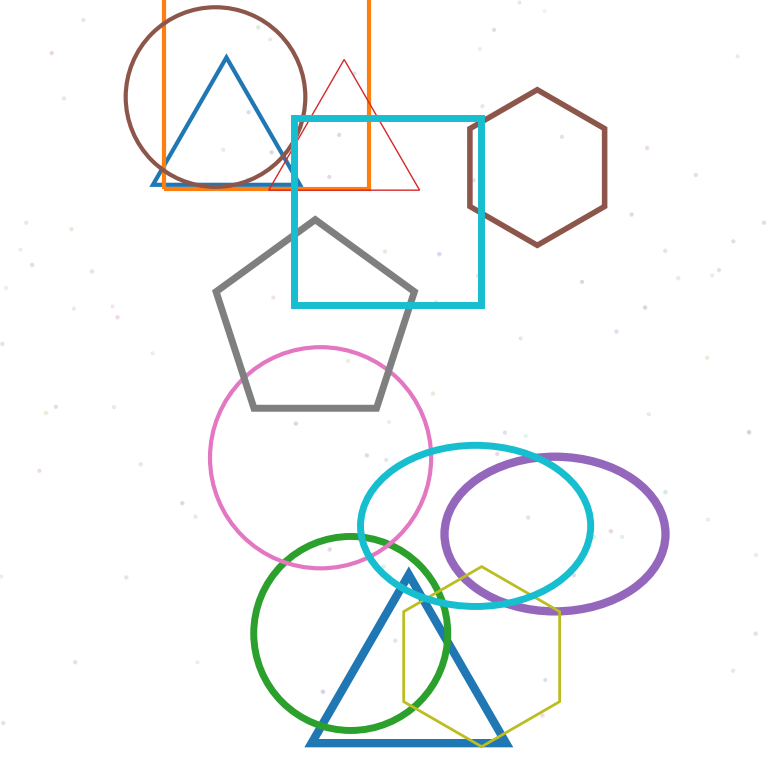[{"shape": "triangle", "thickness": 3, "radius": 0.73, "center": [0.531, 0.108]}, {"shape": "triangle", "thickness": 1.5, "radius": 0.55, "center": [0.294, 0.815]}, {"shape": "square", "thickness": 1.5, "radius": 0.67, "center": [0.346, 0.888]}, {"shape": "circle", "thickness": 2.5, "radius": 0.63, "center": [0.456, 0.177]}, {"shape": "triangle", "thickness": 0.5, "radius": 0.57, "center": [0.447, 0.81]}, {"shape": "oval", "thickness": 3, "radius": 0.72, "center": [0.721, 0.306]}, {"shape": "hexagon", "thickness": 2, "radius": 0.51, "center": [0.698, 0.782]}, {"shape": "circle", "thickness": 1.5, "radius": 0.58, "center": [0.28, 0.874]}, {"shape": "circle", "thickness": 1.5, "radius": 0.72, "center": [0.416, 0.406]}, {"shape": "pentagon", "thickness": 2.5, "radius": 0.68, "center": [0.409, 0.579]}, {"shape": "hexagon", "thickness": 1, "radius": 0.58, "center": [0.626, 0.147]}, {"shape": "square", "thickness": 2.5, "radius": 0.61, "center": [0.503, 0.725]}, {"shape": "oval", "thickness": 2.5, "radius": 0.75, "center": [0.618, 0.317]}]